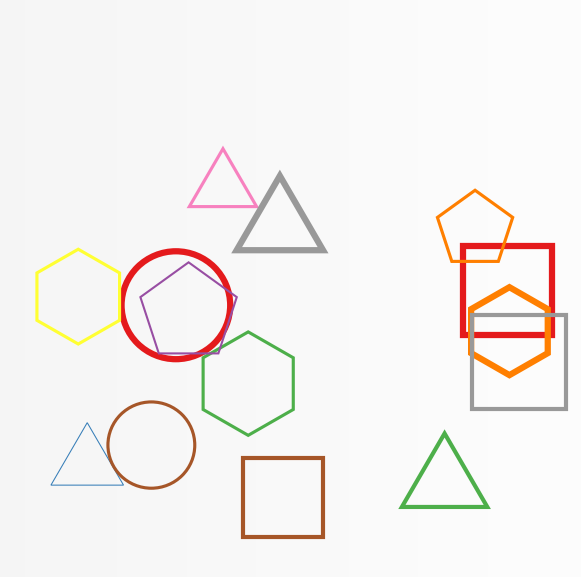[{"shape": "square", "thickness": 3, "radius": 0.39, "center": [0.873, 0.497]}, {"shape": "circle", "thickness": 3, "radius": 0.47, "center": [0.303, 0.471]}, {"shape": "triangle", "thickness": 0.5, "radius": 0.36, "center": [0.15, 0.195]}, {"shape": "hexagon", "thickness": 1.5, "radius": 0.45, "center": [0.427, 0.335]}, {"shape": "triangle", "thickness": 2, "radius": 0.42, "center": [0.765, 0.164]}, {"shape": "pentagon", "thickness": 1, "radius": 0.44, "center": [0.324, 0.458]}, {"shape": "hexagon", "thickness": 3, "radius": 0.38, "center": [0.876, 0.426]}, {"shape": "pentagon", "thickness": 1.5, "radius": 0.34, "center": [0.817, 0.602]}, {"shape": "hexagon", "thickness": 1.5, "radius": 0.41, "center": [0.135, 0.485]}, {"shape": "circle", "thickness": 1.5, "radius": 0.37, "center": [0.26, 0.228]}, {"shape": "square", "thickness": 2, "radius": 0.34, "center": [0.487, 0.137]}, {"shape": "triangle", "thickness": 1.5, "radius": 0.33, "center": [0.384, 0.675]}, {"shape": "triangle", "thickness": 3, "radius": 0.43, "center": [0.481, 0.609]}, {"shape": "square", "thickness": 2, "radius": 0.4, "center": [0.894, 0.372]}]